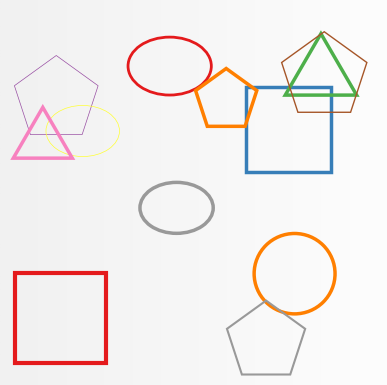[{"shape": "oval", "thickness": 2, "radius": 0.54, "center": [0.438, 0.828]}, {"shape": "square", "thickness": 3, "radius": 0.59, "center": [0.155, 0.174]}, {"shape": "square", "thickness": 2.5, "radius": 0.55, "center": [0.745, 0.664]}, {"shape": "triangle", "thickness": 2.5, "radius": 0.53, "center": [0.828, 0.806]}, {"shape": "pentagon", "thickness": 0.5, "radius": 0.57, "center": [0.145, 0.742]}, {"shape": "pentagon", "thickness": 2.5, "radius": 0.42, "center": [0.584, 0.739]}, {"shape": "circle", "thickness": 2.5, "radius": 0.52, "center": [0.76, 0.289]}, {"shape": "oval", "thickness": 0.5, "radius": 0.47, "center": [0.213, 0.66]}, {"shape": "pentagon", "thickness": 1, "radius": 0.58, "center": [0.837, 0.802]}, {"shape": "triangle", "thickness": 2.5, "radius": 0.44, "center": [0.11, 0.633]}, {"shape": "oval", "thickness": 2.5, "radius": 0.47, "center": [0.456, 0.46]}, {"shape": "pentagon", "thickness": 1.5, "radius": 0.53, "center": [0.687, 0.113]}]